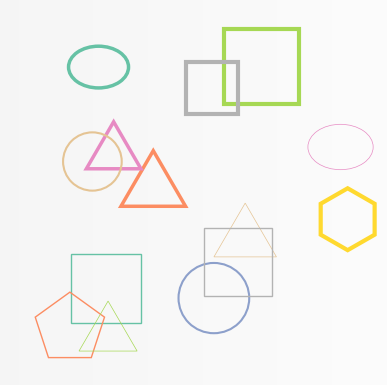[{"shape": "square", "thickness": 1, "radius": 0.45, "center": [0.274, 0.251]}, {"shape": "oval", "thickness": 2.5, "radius": 0.39, "center": [0.254, 0.826]}, {"shape": "triangle", "thickness": 2.5, "radius": 0.48, "center": [0.395, 0.512]}, {"shape": "pentagon", "thickness": 1, "radius": 0.47, "center": [0.18, 0.147]}, {"shape": "circle", "thickness": 1.5, "radius": 0.46, "center": [0.552, 0.226]}, {"shape": "oval", "thickness": 0.5, "radius": 0.42, "center": [0.879, 0.618]}, {"shape": "triangle", "thickness": 2.5, "radius": 0.41, "center": [0.293, 0.602]}, {"shape": "triangle", "thickness": 0.5, "radius": 0.43, "center": [0.279, 0.131]}, {"shape": "square", "thickness": 3, "radius": 0.48, "center": [0.676, 0.827]}, {"shape": "hexagon", "thickness": 3, "radius": 0.4, "center": [0.897, 0.431]}, {"shape": "circle", "thickness": 1.5, "radius": 0.38, "center": [0.238, 0.581]}, {"shape": "triangle", "thickness": 0.5, "radius": 0.47, "center": [0.633, 0.379]}, {"shape": "square", "thickness": 3, "radius": 0.34, "center": [0.546, 0.771]}, {"shape": "square", "thickness": 1, "radius": 0.44, "center": [0.614, 0.319]}]